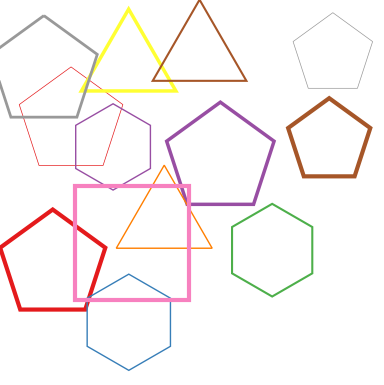[{"shape": "pentagon", "thickness": 3, "radius": 0.72, "center": [0.137, 0.312]}, {"shape": "pentagon", "thickness": 0.5, "radius": 0.71, "center": [0.185, 0.685]}, {"shape": "hexagon", "thickness": 1, "radius": 0.62, "center": [0.335, 0.163]}, {"shape": "hexagon", "thickness": 1.5, "radius": 0.6, "center": [0.707, 0.35]}, {"shape": "hexagon", "thickness": 1, "radius": 0.56, "center": [0.294, 0.618]}, {"shape": "pentagon", "thickness": 2.5, "radius": 0.73, "center": [0.572, 0.588]}, {"shape": "triangle", "thickness": 1, "radius": 0.72, "center": [0.427, 0.427]}, {"shape": "triangle", "thickness": 2.5, "radius": 0.71, "center": [0.334, 0.835]}, {"shape": "triangle", "thickness": 1.5, "radius": 0.7, "center": [0.518, 0.86]}, {"shape": "pentagon", "thickness": 3, "radius": 0.56, "center": [0.855, 0.633]}, {"shape": "square", "thickness": 3, "radius": 0.74, "center": [0.343, 0.369]}, {"shape": "pentagon", "thickness": 2, "radius": 0.73, "center": [0.114, 0.814]}, {"shape": "pentagon", "thickness": 0.5, "radius": 0.54, "center": [0.865, 0.858]}]